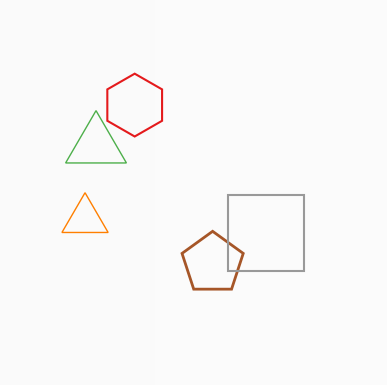[{"shape": "hexagon", "thickness": 1.5, "radius": 0.41, "center": [0.348, 0.727]}, {"shape": "triangle", "thickness": 1, "radius": 0.45, "center": [0.248, 0.622]}, {"shape": "triangle", "thickness": 1, "radius": 0.34, "center": [0.219, 0.431]}, {"shape": "pentagon", "thickness": 2, "radius": 0.42, "center": [0.549, 0.316]}, {"shape": "square", "thickness": 1.5, "radius": 0.49, "center": [0.686, 0.394]}]